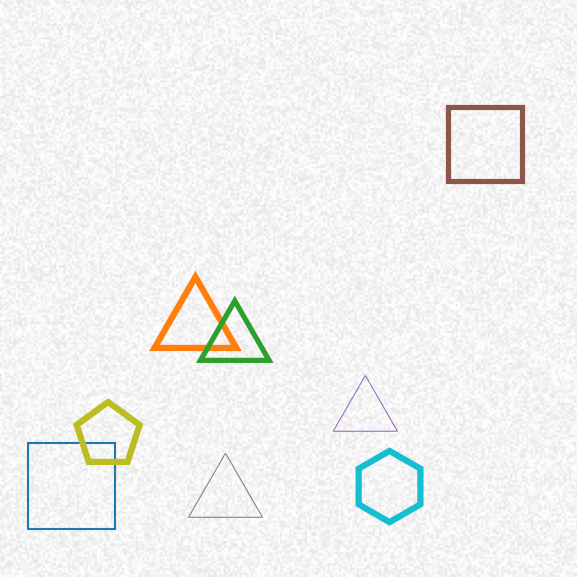[{"shape": "square", "thickness": 1, "radius": 0.37, "center": [0.124, 0.157]}, {"shape": "triangle", "thickness": 3, "radius": 0.41, "center": [0.338, 0.438]}, {"shape": "triangle", "thickness": 2.5, "radius": 0.34, "center": [0.407, 0.409]}, {"shape": "triangle", "thickness": 0.5, "radius": 0.32, "center": [0.633, 0.285]}, {"shape": "square", "thickness": 2.5, "radius": 0.32, "center": [0.841, 0.749]}, {"shape": "triangle", "thickness": 0.5, "radius": 0.37, "center": [0.39, 0.14]}, {"shape": "pentagon", "thickness": 3, "radius": 0.29, "center": [0.187, 0.246]}, {"shape": "hexagon", "thickness": 3, "radius": 0.31, "center": [0.675, 0.157]}]